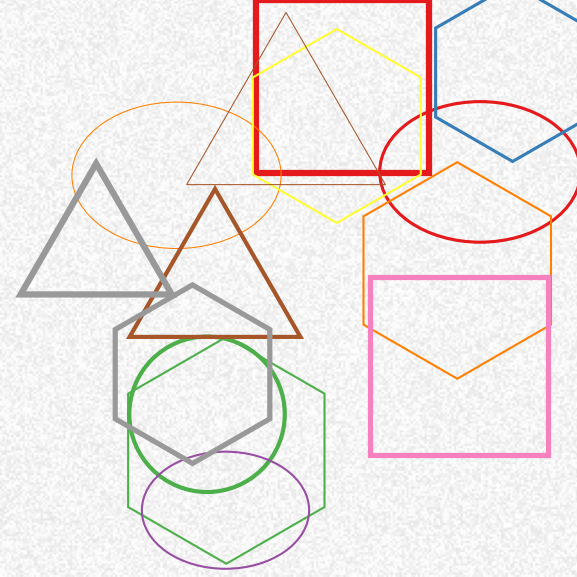[{"shape": "oval", "thickness": 1.5, "radius": 0.87, "center": [0.831, 0.701]}, {"shape": "square", "thickness": 3, "radius": 0.75, "center": [0.593, 0.849]}, {"shape": "hexagon", "thickness": 1.5, "radius": 0.77, "center": [0.888, 0.874]}, {"shape": "hexagon", "thickness": 1, "radius": 0.98, "center": [0.392, 0.219]}, {"shape": "circle", "thickness": 2, "radius": 0.67, "center": [0.359, 0.282]}, {"shape": "oval", "thickness": 1, "radius": 0.72, "center": [0.39, 0.116]}, {"shape": "oval", "thickness": 0.5, "radius": 0.91, "center": [0.306, 0.696]}, {"shape": "hexagon", "thickness": 1, "radius": 0.94, "center": [0.792, 0.531]}, {"shape": "hexagon", "thickness": 1, "radius": 0.84, "center": [0.583, 0.781]}, {"shape": "triangle", "thickness": 2, "radius": 0.85, "center": [0.372, 0.501]}, {"shape": "triangle", "thickness": 0.5, "radius": 0.99, "center": [0.495, 0.779]}, {"shape": "square", "thickness": 2.5, "radius": 0.77, "center": [0.795, 0.365]}, {"shape": "hexagon", "thickness": 2.5, "radius": 0.77, "center": [0.333, 0.351]}, {"shape": "triangle", "thickness": 3, "radius": 0.76, "center": [0.167, 0.565]}]